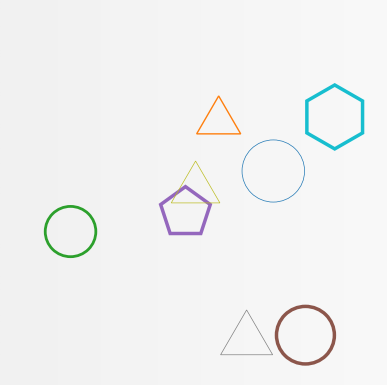[{"shape": "circle", "thickness": 0.5, "radius": 0.4, "center": [0.705, 0.556]}, {"shape": "triangle", "thickness": 1, "radius": 0.33, "center": [0.564, 0.685]}, {"shape": "circle", "thickness": 2, "radius": 0.33, "center": [0.182, 0.399]}, {"shape": "pentagon", "thickness": 2.5, "radius": 0.34, "center": [0.479, 0.448]}, {"shape": "circle", "thickness": 2.5, "radius": 0.37, "center": [0.788, 0.129]}, {"shape": "triangle", "thickness": 0.5, "radius": 0.39, "center": [0.636, 0.117]}, {"shape": "triangle", "thickness": 0.5, "radius": 0.36, "center": [0.505, 0.509]}, {"shape": "hexagon", "thickness": 2.5, "radius": 0.41, "center": [0.864, 0.696]}]